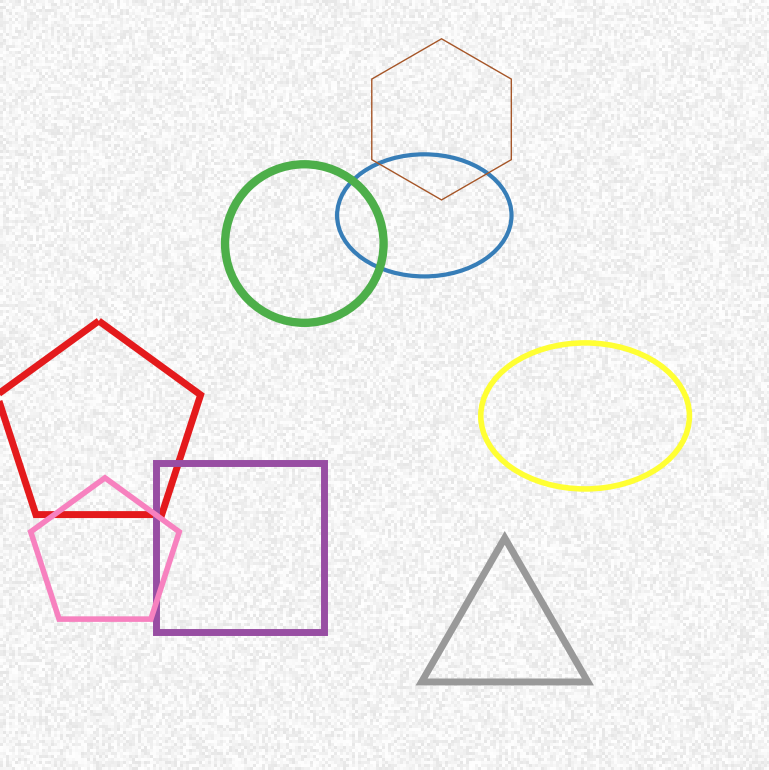[{"shape": "pentagon", "thickness": 2.5, "radius": 0.7, "center": [0.128, 0.444]}, {"shape": "oval", "thickness": 1.5, "radius": 0.57, "center": [0.551, 0.72]}, {"shape": "circle", "thickness": 3, "radius": 0.51, "center": [0.395, 0.684]}, {"shape": "square", "thickness": 2.5, "radius": 0.55, "center": [0.312, 0.289]}, {"shape": "oval", "thickness": 2, "radius": 0.68, "center": [0.76, 0.46]}, {"shape": "hexagon", "thickness": 0.5, "radius": 0.52, "center": [0.573, 0.845]}, {"shape": "pentagon", "thickness": 2, "radius": 0.51, "center": [0.136, 0.278]}, {"shape": "triangle", "thickness": 2.5, "radius": 0.62, "center": [0.656, 0.177]}]